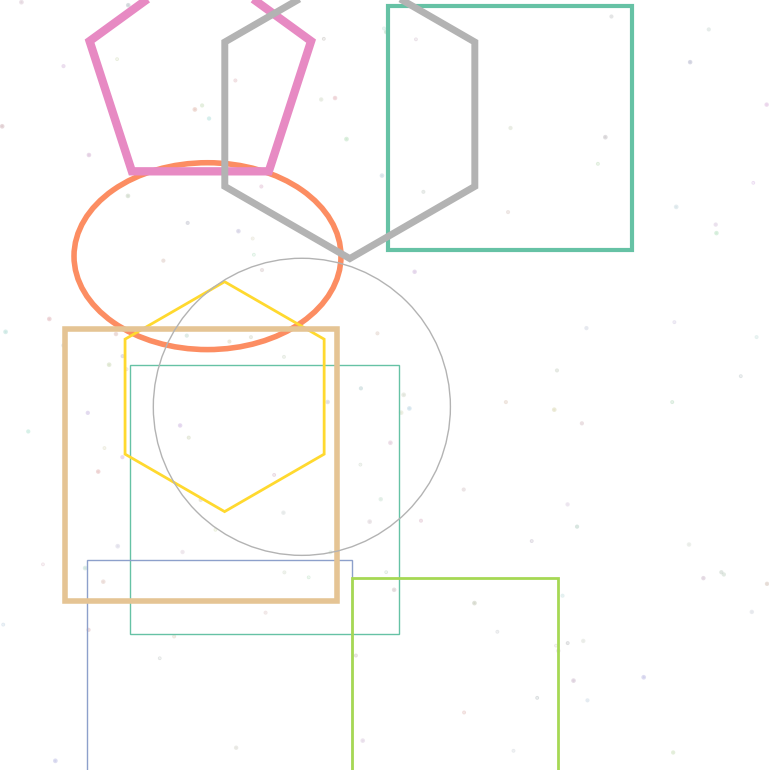[{"shape": "square", "thickness": 0.5, "radius": 0.87, "center": [0.344, 0.351]}, {"shape": "square", "thickness": 1.5, "radius": 0.79, "center": [0.662, 0.834]}, {"shape": "oval", "thickness": 2, "radius": 0.87, "center": [0.269, 0.667]}, {"shape": "square", "thickness": 0.5, "radius": 0.86, "center": [0.285, 0.101]}, {"shape": "pentagon", "thickness": 3, "radius": 0.76, "center": [0.26, 0.9]}, {"shape": "square", "thickness": 1, "radius": 0.67, "center": [0.59, 0.116]}, {"shape": "hexagon", "thickness": 1, "radius": 0.75, "center": [0.292, 0.485]}, {"shape": "square", "thickness": 2, "radius": 0.88, "center": [0.26, 0.396]}, {"shape": "circle", "thickness": 0.5, "radius": 0.96, "center": [0.392, 0.472]}, {"shape": "hexagon", "thickness": 2.5, "radius": 0.94, "center": [0.454, 0.852]}]